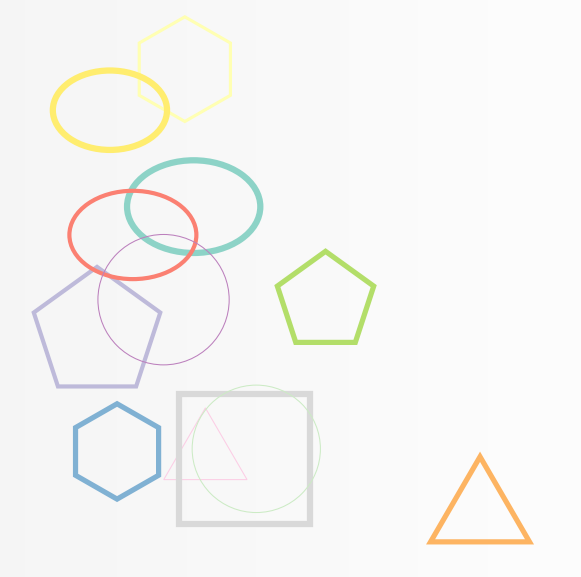[{"shape": "oval", "thickness": 3, "radius": 0.57, "center": [0.333, 0.641]}, {"shape": "hexagon", "thickness": 1.5, "radius": 0.45, "center": [0.318, 0.879]}, {"shape": "pentagon", "thickness": 2, "radius": 0.57, "center": [0.167, 0.423]}, {"shape": "oval", "thickness": 2, "radius": 0.55, "center": [0.229, 0.592]}, {"shape": "hexagon", "thickness": 2.5, "radius": 0.41, "center": [0.201, 0.217]}, {"shape": "triangle", "thickness": 2.5, "radius": 0.49, "center": [0.826, 0.11]}, {"shape": "pentagon", "thickness": 2.5, "radius": 0.44, "center": [0.56, 0.477]}, {"shape": "triangle", "thickness": 0.5, "radius": 0.41, "center": [0.353, 0.21]}, {"shape": "square", "thickness": 3, "radius": 0.56, "center": [0.421, 0.204]}, {"shape": "circle", "thickness": 0.5, "radius": 0.56, "center": [0.281, 0.48]}, {"shape": "circle", "thickness": 0.5, "radius": 0.55, "center": [0.441, 0.222]}, {"shape": "oval", "thickness": 3, "radius": 0.49, "center": [0.189, 0.808]}]